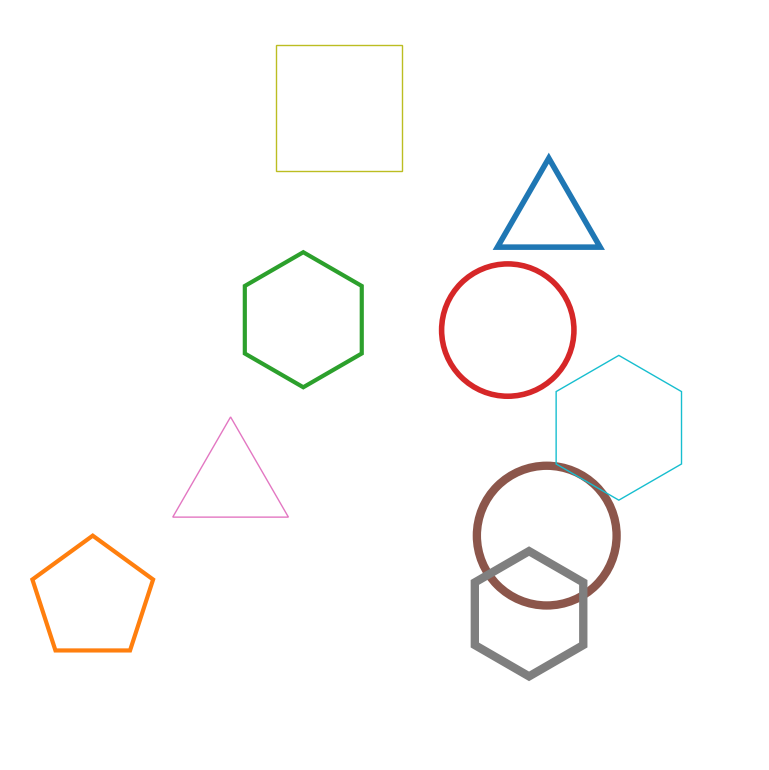[{"shape": "triangle", "thickness": 2, "radius": 0.38, "center": [0.713, 0.718]}, {"shape": "pentagon", "thickness": 1.5, "radius": 0.41, "center": [0.12, 0.222]}, {"shape": "hexagon", "thickness": 1.5, "radius": 0.44, "center": [0.394, 0.585]}, {"shape": "circle", "thickness": 2, "radius": 0.43, "center": [0.659, 0.571]}, {"shape": "circle", "thickness": 3, "radius": 0.45, "center": [0.71, 0.304]}, {"shape": "triangle", "thickness": 0.5, "radius": 0.43, "center": [0.299, 0.372]}, {"shape": "hexagon", "thickness": 3, "radius": 0.41, "center": [0.687, 0.203]}, {"shape": "square", "thickness": 0.5, "radius": 0.41, "center": [0.44, 0.86]}, {"shape": "hexagon", "thickness": 0.5, "radius": 0.47, "center": [0.804, 0.444]}]